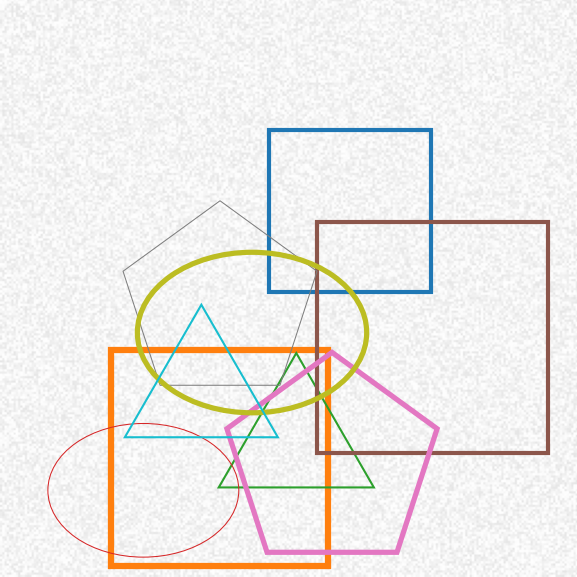[{"shape": "square", "thickness": 2, "radius": 0.7, "center": [0.606, 0.634]}, {"shape": "square", "thickness": 3, "radius": 0.94, "center": [0.38, 0.206]}, {"shape": "triangle", "thickness": 1, "radius": 0.78, "center": [0.513, 0.233]}, {"shape": "oval", "thickness": 0.5, "radius": 0.83, "center": [0.248, 0.15]}, {"shape": "square", "thickness": 2, "radius": 1.0, "center": [0.749, 0.415]}, {"shape": "pentagon", "thickness": 2.5, "radius": 0.96, "center": [0.575, 0.198]}, {"shape": "pentagon", "thickness": 0.5, "radius": 0.88, "center": [0.381, 0.475]}, {"shape": "oval", "thickness": 2.5, "radius": 0.99, "center": [0.436, 0.423]}, {"shape": "triangle", "thickness": 1, "radius": 0.76, "center": [0.349, 0.318]}]